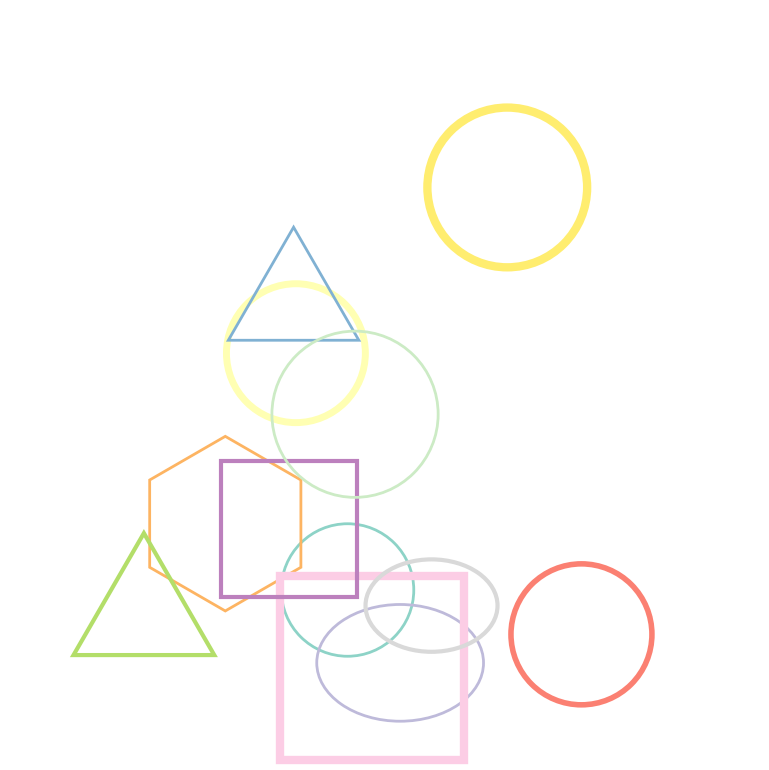[{"shape": "circle", "thickness": 1, "radius": 0.43, "center": [0.451, 0.234]}, {"shape": "circle", "thickness": 2.5, "radius": 0.45, "center": [0.384, 0.541]}, {"shape": "oval", "thickness": 1, "radius": 0.54, "center": [0.52, 0.139]}, {"shape": "circle", "thickness": 2, "radius": 0.46, "center": [0.755, 0.176]}, {"shape": "triangle", "thickness": 1, "radius": 0.49, "center": [0.381, 0.607]}, {"shape": "hexagon", "thickness": 1, "radius": 0.57, "center": [0.293, 0.32]}, {"shape": "triangle", "thickness": 1.5, "radius": 0.53, "center": [0.187, 0.202]}, {"shape": "square", "thickness": 3, "radius": 0.6, "center": [0.483, 0.132]}, {"shape": "oval", "thickness": 1.5, "radius": 0.43, "center": [0.56, 0.214]}, {"shape": "square", "thickness": 1.5, "radius": 0.44, "center": [0.375, 0.313]}, {"shape": "circle", "thickness": 1, "radius": 0.54, "center": [0.461, 0.462]}, {"shape": "circle", "thickness": 3, "radius": 0.52, "center": [0.659, 0.757]}]